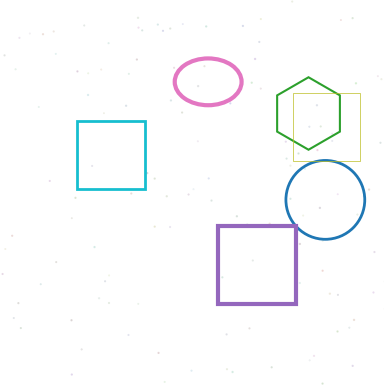[{"shape": "circle", "thickness": 2, "radius": 0.51, "center": [0.845, 0.481]}, {"shape": "hexagon", "thickness": 1.5, "radius": 0.47, "center": [0.801, 0.705]}, {"shape": "square", "thickness": 3, "radius": 0.51, "center": [0.667, 0.311]}, {"shape": "oval", "thickness": 3, "radius": 0.43, "center": [0.541, 0.787]}, {"shape": "square", "thickness": 0.5, "radius": 0.44, "center": [0.849, 0.67]}, {"shape": "square", "thickness": 2, "radius": 0.44, "center": [0.289, 0.598]}]